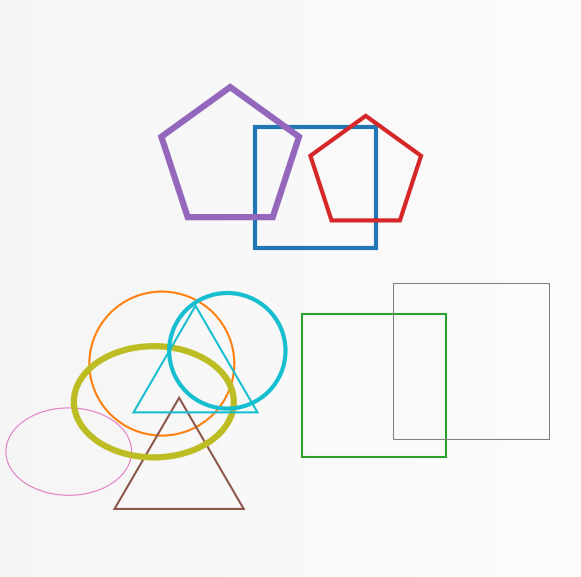[{"shape": "square", "thickness": 2, "radius": 0.52, "center": [0.543, 0.675]}, {"shape": "circle", "thickness": 1, "radius": 0.62, "center": [0.278, 0.37]}, {"shape": "square", "thickness": 1, "radius": 0.62, "center": [0.643, 0.332]}, {"shape": "pentagon", "thickness": 2, "radius": 0.5, "center": [0.629, 0.698]}, {"shape": "pentagon", "thickness": 3, "radius": 0.62, "center": [0.396, 0.724]}, {"shape": "triangle", "thickness": 1, "radius": 0.64, "center": [0.308, 0.182]}, {"shape": "oval", "thickness": 0.5, "radius": 0.54, "center": [0.118, 0.217]}, {"shape": "square", "thickness": 0.5, "radius": 0.67, "center": [0.81, 0.374]}, {"shape": "oval", "thickness": 3, "radius": 0.69, "center": [0.265, 0.303]}, {"shape": "circle", "thickness": 2, "radius": 0.5, "center": [0.391, 0.392]}, {"shape": "triangle", "thickness": 1, "radius": 0.62, "center": [0.336, 0.347]}]